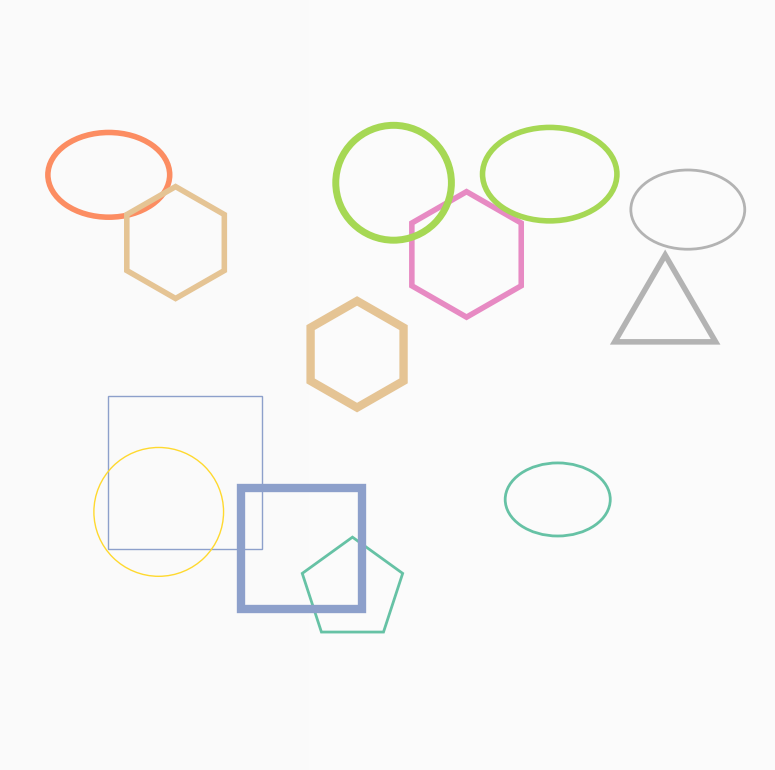[{"shape": "oval", "thickness": 1, "radius": 0.34, "center": [0.72, 0.351]}, {"shape": "pentagon", "thickness": 1, "radius": 0.34, "center": [0.455, 0.234]}, {"shape": "oval", "thickness": 2, "radius": 0.39, "center": [0.14, 0.773]}, {"shape": "square", "thickness": 3, "radius": 0.39, "center": [0.389, 0.288]}, {"shape": "square", "thickness": 0.5, "radius": 0.5, "center": [0.239, 0.386]}, {"shape": "hexagon", "thickness": 2, "radius": 0.41, "center": [0.602, 0.67]}, {"shape": "oval", "thickness": 2, "radius": 0.43, "center": [0.709, 0.774]}, {"shape": "circle", "thickness": 2.5, "radius": 0.37, "center": [0.508, 0.763]}, {"shape": "circle", "thickness": 0.5, "radius": 0.42, "center": [0.205, 0.335]}, {"shape": "hexagon", "thickness": 2, "radius": 0.36, "center": [0.227, 0.685]}, {"shape": "hexagon", "thickness": 3, "radius": 0.35, "center": [0.461, 0.54]}, {"shape": "oval", "thickness": 1, "radius": 0.37, "center": [0.887, 0.728]}, {"shape": "triangle", "thickness": 2, "radius": 0.38, "center": [0.858, 0.594]}]